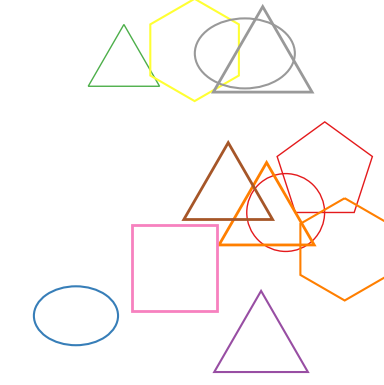[{"shape": "pentagon", "thickness": 1, "radius": 0.65, "center": [0.844, 0.553]}, {"shape": "circle", "thickness": 1, "radius": 0.51, "center": [0.742, 0.448]}, {"shape": "oval", "thickness": 1.5, "radius": 0.55, "center": [0.197, 0.18]}, {"shape": "triangle", "thickness": 1, "radius": 0.53, "center": [0.322, 0.829]}, {"shape": "triangle", "thickness": 1.5, "radius": 0.7, "center": [0.678, 0.104]}, {"shape": "triangle", "thickness": 2, "radius": 0.71, "center": [0.692, 0.435]}, {"shape": "hexagon", "thickness": 1.5, "radius": 0.66, "center": [0.895, 0.352]}, {"shape": "hexagon", "thickness": 1.5, "radius": 0.66, "center": [0.505, 0.87]}, {"shape": "triangle", "thickness": 2, "radius": 0.67, "center": [0.593, 0.496]}, {"shape": "square", "thickness": 2, "radius": 0.55, "center": [0.453, 0.304]}, {"shape": "triangle", "thickness": 2, "radius": 0.74, "center": [0.682, 0.835]}, {"shape": "oval", "thickness": 1.5, "radius": 0.65, "center": [0.636, 0.861]}]